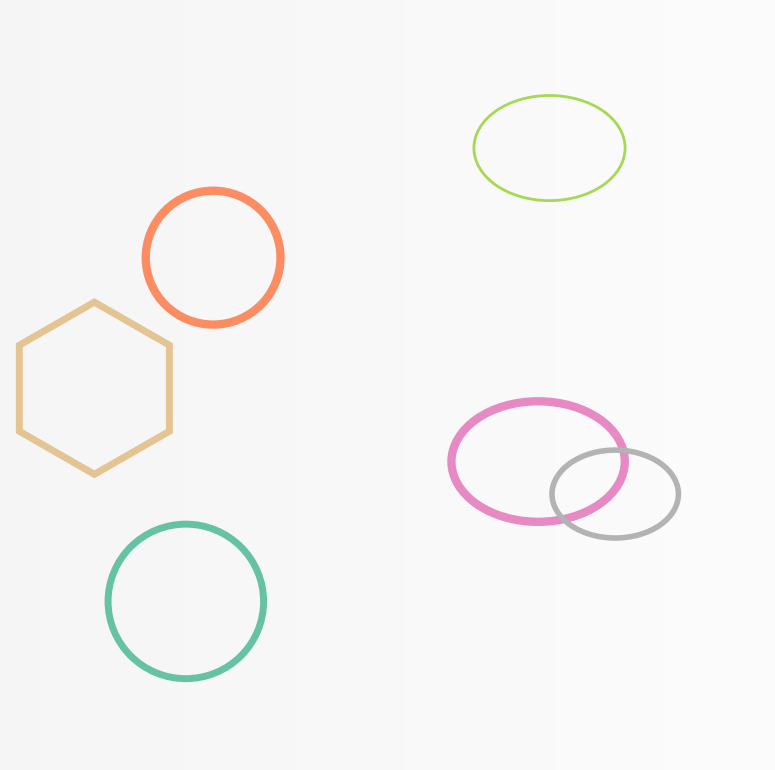[{"shape": "circle", "thickness": 2.5, "radius": 0.5, "center": [0.24, 0.219]}, {"shape": "circle", "thickness": 3, "radius": 0.43, "center": [0.275, 0.665]}, {"shape": "oval", "thickness": 3, "radius": 0.56, "center": [0.694, 0.401]}, {"shape": "oval", "thickness": 1, "radius": 0.49, "center": [0.709, 0.808]}, {"shape": "hexagon", "thickness": 2.5, "radius": 0.56, "center": [0.122, 0.496]}, {"shape": "oval", "thickness": 2, "radius": 0.41, "center": [0.794, 0.358]}]